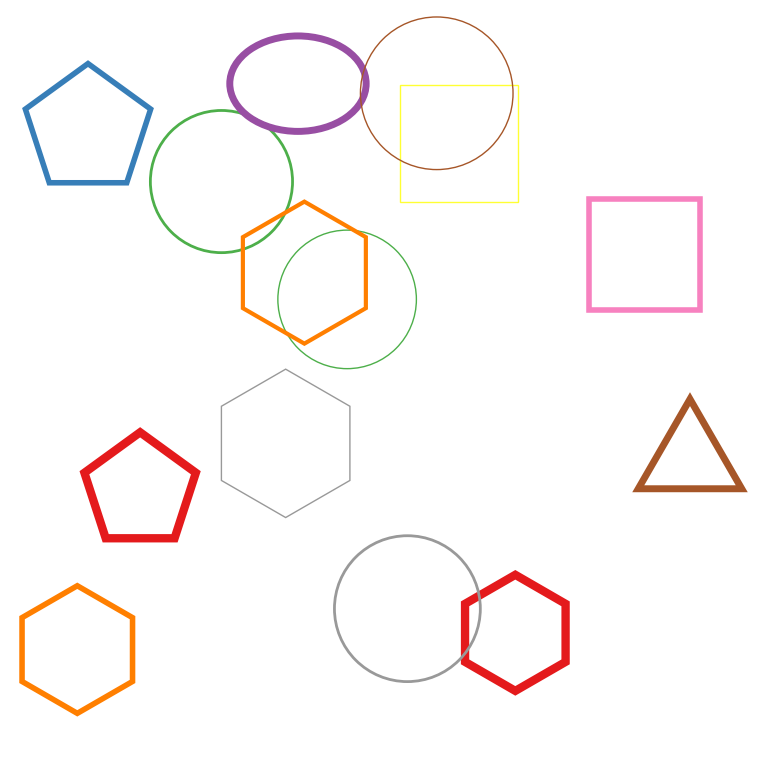[{"shape": "pentagon", "thickness": 3, "radius": 0.38, "center": [0.182, 0.363]}, {"shape": "hexagon", "thickness": 3, "radius": 0.38, "center": [0.669, 0.178]}, {"shape": "pentagon", "thickness": 2, "radius": 0.43, "center": [0.114, 0.832]}, {"shape": "circle", "thickness": 1, "radius": 0.46, "center": [0.288, 0.764]}, {"shape": "circle", "thickness": 0.5, "radius": 0.45, "center": [0.451, 0.611]}, {"shape": "oval", "thickness": 2.5, "radius": 0.44, "center": [0.387, 0.891]}, {"shape": "hexagon", "thickness": 1.5, "radius": 0.46, "center": [0.395, 0.646]}, {"shape": "hexagon", "thickness": 2, "radius": 0.41, "center": [0.1, 0.156]}, {"shape": "square", "thickness": 0.5, "radius": 0.38, "center": [0.596, 0.814]}, {"shape": "circle", "thickness": 0.5, "radius": 0.5, "center": [0.567, 0.879]}, {"shape": "triangle", "thickness": 2.5, "radius": 0.39, "center": [0.896, 0.404]}, {"shape": "square", "thickness": 2, "radius": 0.36, "center": [0.837, 0.67]}, {"shape": "hexagon", "thickness": 0.5, "radius": 0.48, "center": [0.371, 0.424]}, {"shape": "circle", "thickness": 1, "radius": 0.47, "center": [0.529, 0.21]}]